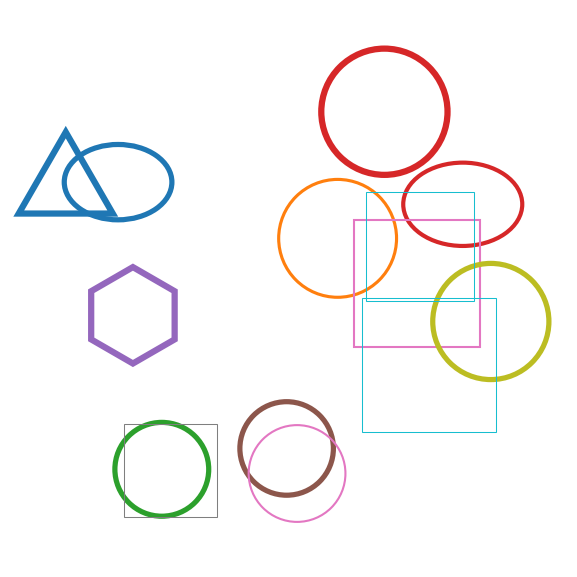[{"shape": "triangle", "thickness": 3, "radius": 0.47, "center": [0.114, 0.676]}, {"shape": "oval", "thickness": 2.5, "radius": 0.47, "center": [0.204, 0.684]}, {"shape": "circle", "thickness": 1.5, "radius": 0.51, "center": [0.585, 0.586]}, {"shape": "circle", "thickness": 2.5, "radius": 0.41, "center": [0.28, 0.187]}, {"shape": "circle", "thickness": 3, "radius": 0.55, "center": [0.666, 0.806]}, {"shape": "oval", "thickness": 2, "radius": 0.52, "center": [0.801, 0.645]}, {"shape": "hexagon", "thickness": 3, "radius": 0.42, "center": [0.23, 0.453]}, {"shape": "circle", "thickness": 2.5, "radius": 0.4, "center": [0.496, 0.223]}, {"shape": "circle", "thickness": 1, "radius": 0.42, "center": [0.514, 0.179]}, {"shape": "square", "thickness": 1, "radius": 0.55, "center": [0.722, 0.508]}, {"shape": "square", "thickness": 0.5, "radius": 0.4, "center": [0.295, 0.185]}, {"shape": "circle", "thickness": 2.5, "radius": 0.5, "center": [0.85, 0.442]}, {"shape": "square", "thickness": 0.5, "radius": 0.58, "center": [0.743, 0.367]}, {"shape": "square", "thickness": 0.5, "radius": 0.47, "center": [0.728, 0.572]}]